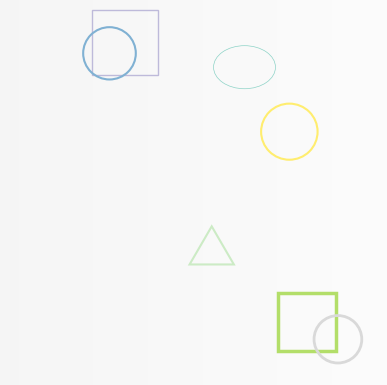[{"shape": "oval", "thickness": 0.5, "radius": 0.4, "center": [0.631, 0.825]}, {"shape": "square", "thickness": 1, "radius": 0.42, "center": [0.323, 0.89]}, {"shape": "circle", "thickness": 1.5, "radius": 0.34, "center": [0.283, 0.862]}, {"shape": "square", "thickness": 2.5, "radius": 0.37, "center": [0.792, 0.164]}, {"shape": "circle", "thickness": 2, "radius": 0.31, "center": [0.872, 0.119]}, {"shape": "triangle", "thickness": 1.5, "radius": 0.33, "center": [0.546, 0.346]}, {"shape": "circle", "thickness": 1.5, "radius": 0.36, "center": [0.747, 0.658]}]